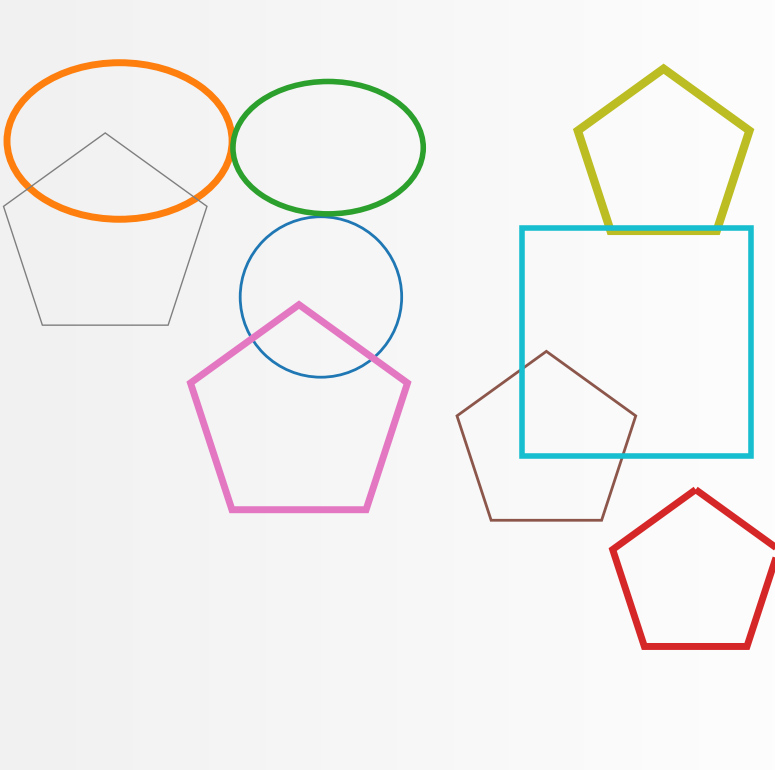[{"shape": "circle", "thickness": 1, "radius": 0.52, "center": [0.414, 0.614]}, {"shape": "oval", "thickness": 2.5, "radius": 0.73, "center": [0.154, 0.817]}, {"shape": "oval", "thickness": 2, "radius": 0.61, "center": [0.423, 0.808]}, {"shape": "pentagon", "thickness": 2.5, "radius": 0.56, "center": [0.898, 0.252]}, {"shape": "pentagon", "thickness": 1, "radius": 0.61, "center": [0.705, 0.422]}, {"shape": "pentagon", "thickness": 2.5, "radius": 0.74, "center": [0.386, 0.457]}, {"shape": "pentagon", "thickness": 0.5, "radius": 0.69, "center": [0.136, 0.689]}, {"shape": "pentagon", "thickness": 3, "radius": 0.58, "center": [0.856, 0.794]}, {"shape": "square", "thickness": 2, "radius": 0.74, "center": [0.821, 0.556]}]